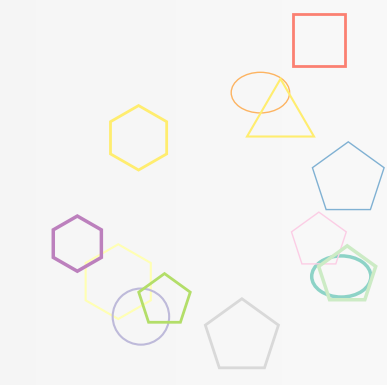[{"shape": "oval", "thickness": 2.5, "radius": 0.38, "center": [0.881, 0.282]}, {"shape": "hexagon", "thickness": 1.5, "radius": 0.49, "center": [0.305, 0.268]}, {"shape": "circle", "thickness": 1.5, "radius": 0.36, "center": [0.364, 0.178]}, {"shape": "square", "thickness": 2, "radius": 0.33, "center": [0.823, 0.896]}, {"shape": "pentagon", "thickness": 1, "radius": 0.49, "center": [0.899, 0.534]}, {"shape": "oval", "thickness": 1, "radius": 0.38, "center": [0.672, 0.759]}, {"shape": "pentagon", "thickness": 2, "radius": 0.35, "center": [0.425, 0.219]}, {"shape": "pentagon", "thickness": 1, "radius": 0.37, "center": [0.823, 0.375]}, {"shape": "pentagon", "thickness": 2, "radius": 0.5, "center": [0.624, 0.125]}, {"shape": "hexagon", "thickness": 2.5, "radius": 0.36, "center": [0.2, 0.367]}, {"shape": "pentagon", "thickness": 2.5, "radius": 0.39, "center": [0.896, 0.284]}, {"shape": "triangle", "thickness": 1.5, "radius": 0.5, "center": [0.724, 0.695]}, {"shape": "hexagon", "thickness": 2, "radius": 0.42, "center": [0.358, 0.642]}]